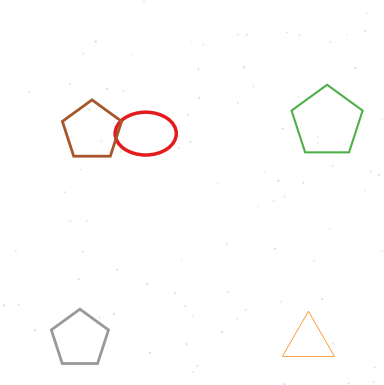[{"shape": "oval", "thickness": 2.5, "radius": 0.4, "center": [0.378, 0.653]}, {"shape": "pentagon", "thickness": 1.5, "radius": 0.49, "center": [0.85, 0.683]}, {"shape": "triangle", "thickness": 0.5, "radius": 0.39, "center": [0.801, 0.113]}, {"shape": "pentagon", "thickness": 2, "radius": 0.4, "center": [0.239, 0.66]}, {"shape": "pentagon", "thickness": 2, "radius": 0.39, "center": [0.208, 0.119]}]